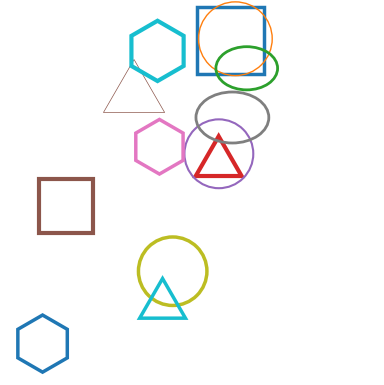[{"shape": "square", "thickness": 2.5, "radius": 0.43, "center": [0.599, 0.895]}, {"shape": "hexagon", "thickness": 2.5, "radius": 0.37, "center": [0.111, 0.108]}, {"shape": "circle", "thickness": 1, "radius": 0.48, "center": [0.611, 0.899]}, {"shape": "oval", "thickness": 2, "radius": 0.4, "center": [0.641, 0.823]}, {"shape": "triangle", "thickness": 3, "radius": 0.34, "center": [0.568, 0.577]}, {"shape": "circle", "thickness": 1.5, "radius": 0.45, "center": [0.568, 0.601]}, {"shape": "square", "thickness": 3, "radius": 0.35, "center": [0.172, 0.465]}, {"shape": "triangle", "thickness": 0.5, "radius": 0.46, "center": [0.348, 0.754]}, {"shape": "hexagon", "thickness": 2.5, "radius": 0.35, "center": [0.414, 0.619]}, {"shape": "oval", "thickness": 2, "radius": 0.47, "center": [0.604, 0.695]}, {"shape": "circle", "thickness": 2.5, "radius": 0.44, "center": [0.449, 0.296]}, {"shape": "hexagon", "thickness": 3, "radius": 0.39, "center": [0.409, 0.868]}, {"shape": "triangle", "thickness": 2.5, "radius": 0.34, "center": [0.422, 0.208]}]